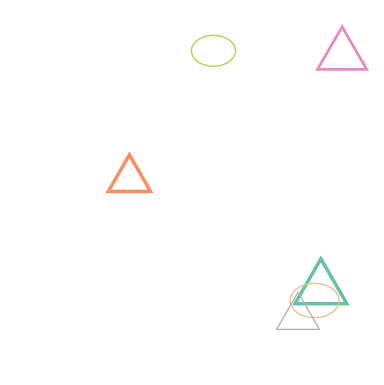[{"shape": "triangle", "thickness": 2.5, "radius": 0.39, "center": [0.834, 0.25]}, {"shape": "triangle", "thickness": 2.5, "radius": 0.32, "center": [0.336, 0.535]}, {"shape": "triangle", "thickness": 2, "radius": 0.37, "center": [0.889, 0.857]}, {"shape": "oval", "thickness": 1, "radius": 0.29, "center": [0.554, 0.868]}, {"shape": "oval", "thickness": 1, "radius": 0.32, "center": [0.817, 0.219]}, {"shape": "triangle", "thickness": 1, "radius": 0.32, "center": [0.774, 0.177]}]